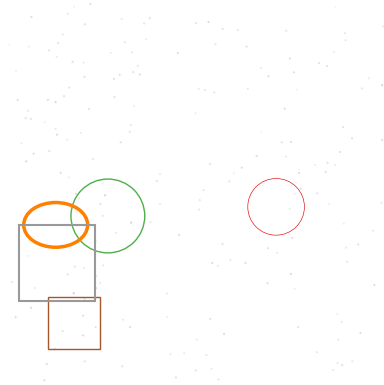[{"shape": "circle", "thickness": 0.5, "radius": 0.37, "center": [0.717, 0.463]}, {"shape": "circle", "thickness": 1, "radius": 0.48, "center": [0.28, 0.439]}, {"shape": "oval", "thickness": 2.5, "radius": 0.42, "center": [0.145, 0.416]}, {"shape": "square", "thickness": 1, "radius": 0.34, "center": [0.192, 0.162]}, {"shape": "square", "thickness": 1.5, "radius": 0.49, "center": [0.147, 0.317]}]